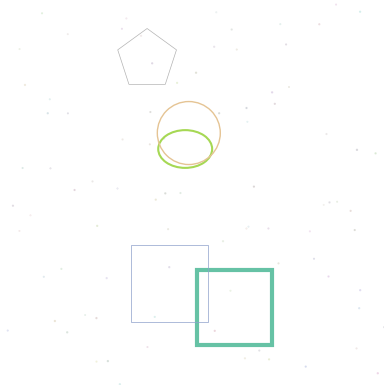[{"shape": "square", "thickness": 3, "radius": 0.49, "center": [0.609, 0.201]}, {"shape": "square", "thickness": 0.5, "radius": 0.5, "center": [0.441, 0.264]}, {"shape": "oval", "thickness": 1.5, "radius": 0.35, "center": [0.481, 0.613]}, {"shape": "circle", "thickness": 1, "radius": 0.41, "center": [0.49, 0.654]}, {"shape": "pentagon", "thickness": 0.5, "radius": 0.4, "center": [0.382, 0.846]}]